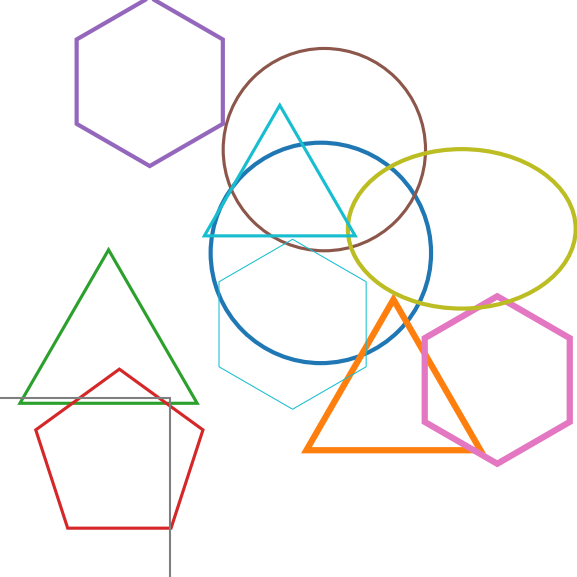[{"shape": "circle", "thickness": 2, "radius": 0.95, "center": [0.556, 0.561]}, {"shape": "triangle", "thickness": 3, "radius": 0.87, "center": [0.681, 0.307]}, {"shape": "triangle", "thickness": 1.5, "radius": 0.89, "center": [0.188, 0.389]}, {"shape": "pentagon", "thickness": 1.5, "radius": 0.76, "center": [0.207, 0.208]}, {"shape": "hexagon", "thickness": 2, "radius": 0.73, "center": [0.259, 0.858]}, {"shape": "circle", "thickness": 1.5, "radius": 0.88, "center": [0.562, 0.74]}, {"shape": "hexagon", "thickness": 3, "radius": 0.72, "center": [0.861, 0.341]}, {"shape": "square", "thickness": 1, "radius": 0.87, "center": [0.121, 0.136]}, {"shape": "oval", "thickness": 2, "radius": 0.99, "center": [0.8, 0.603]}, {"shape": "hexagon", "thickness": 0.5, "radius": 0.74, "center": [0.507, 0.438]}, {"shape": "triangle", "thickness": 1.5, "radius": 0.75, "center": [0.484, 0.666]}]